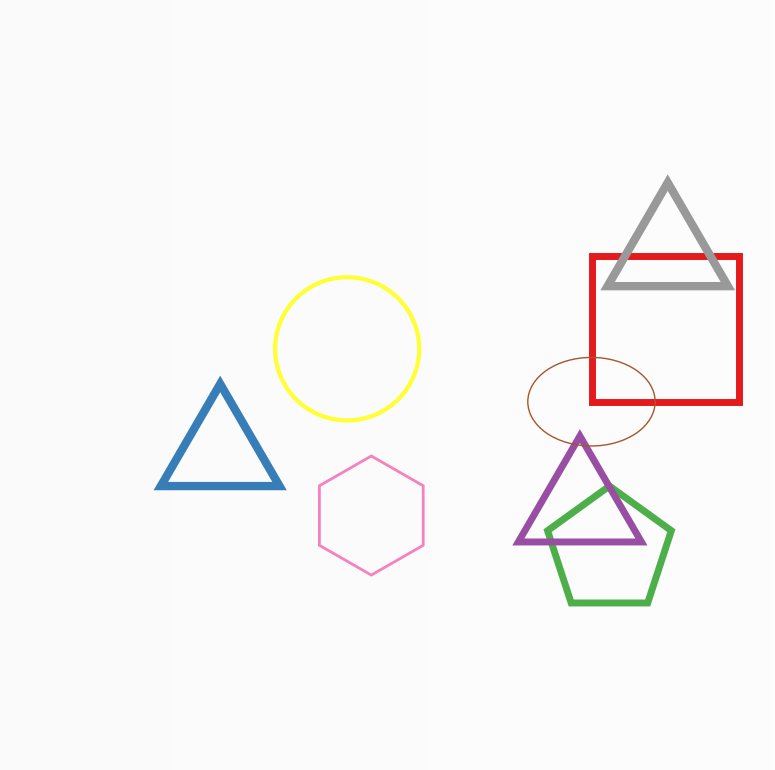[{"shape": "square", "thickness": 2.5, "radius": 0.47, "center": [0.859, 0.573]}, {"shape": "triangle", "thickness": 3, "radius": 0.44, "center": [0.284, 0.413]}, {"shape": "pentagon", "thickness": 2.5, "radius": 0.42, "center": [0.786, 0.285]}, {"shape": "triangle", "thickness": 2.5, "radius": 0.46, "center": [0.748, 0.342]}, {"shape": "circle", "thickness": 1.5, "radius": 0.46, "center": [0.448, 0.547]}, {"shape": "oval", "thickness": 0.5, "radius": 0.41, "center": [0.763, 0.478]}, {"shape": "hexagon", "thickness": 1, "radius": 0.39, "center": [0.479, 0.33]}, {"shape": "triangle", "thickness": 3, "radius": 0.45, "center": [0.862, 0.673]}]